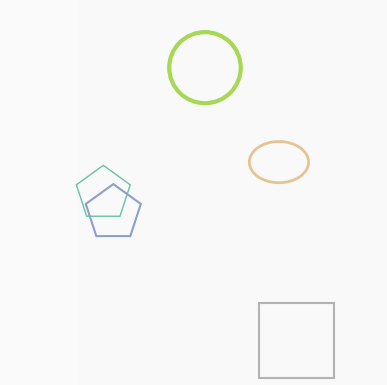[{"shape": "pentagon", "thickness": 1, "radius": 0.37, "center": [0.267, 0.497]}, {"shape": "pentagon", "thickness": 1.5, "radius": 0.37, "center": [0.292, 0.447]}, {"shape": "circle", "thickness": 3, "radius": 0.46, "center": [0.529, 0.824]}, {"shape": "oval", "thickness": 2, "radius": 0.38, "center": [0.72, 0.579]}, {"shape": "square", "thickness": 1.5, "radius": 0.48, "center": [0.764, 0.116]}]